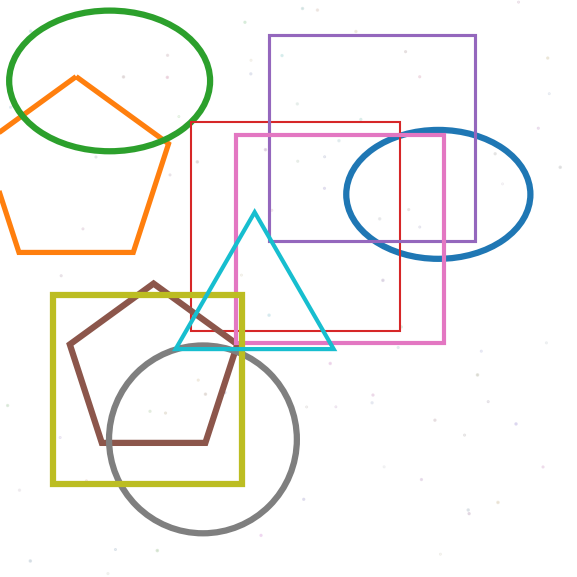[{"shape": "oval", "thickness": 3, "radius": 0.8, "center": [0.759, 0.663]}, {"shape": "pentagon", "thickness": 2.5, "radius": 0.84, "center": [0.132, 0.698]}, {"shape": "oval", "thickness": 3, "radius": 0.87, "center": [0.19, 0.859]}, {"shape": "square", "thickness": 1, "radius": 0.91, "center": [0.512, 0.607]}, {"shape": "square", "thickness": 1.5, "radius": 0.89, "center": [0.644, 0.76]}, {"shape": "pentagon", "thickness": 3, "radius": 0.76, "center": [0.266, 0.356]}, {"shape": "square", "thickness": 2, "radius": 0.9, "center": [0.588, 0.586]}, {"shape": "circle", "thickness": 3, "radius": 0.81, "center": [0.351, 0.238]}, {"shape": "square", "thickness": 3, "radius": 0.82, "center": [0.256, 0.325]}, {"shape": "triangle", "thickness": 2, "radius": 0.79, "center": [0.441, 0.474]}]